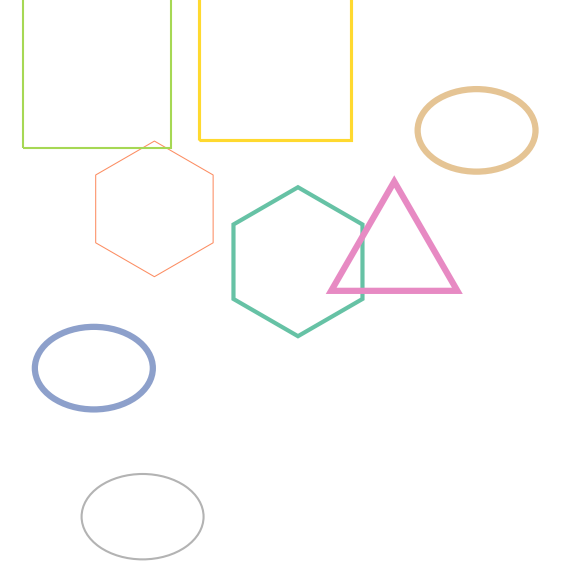[{"shape": "hexagon", "thickness": 2, "radius": 0.64, "center": [0.516, 0.546]}, {"shape": "hexagon", "thickness": 0.5, "radius": 0.59, "center": [0.267, 0.637]}, {"shape": "oval", "thickness": 3, "radius": 0.51, "center": [0.163, 0.362]}, {"shape": "triangle", "thickness": 3, "radius": 0.63, "center": [0.683, 0.559]}, {"shape": "square", "thickness": 1, "radius": 0.64, "center": [0.168, 0.872]}, {"shape": "square", "thickness": 1.5, "radius": 0.66, "center": [0.476, 0.889]}, {"shape": "oval", "thickness": 3, "radius": 0.51, "center": [0.825, 0.773]}, {"shape": "oval", "thickness": 1, "radius": 0.53, "center": [0.247, 0.104]}]